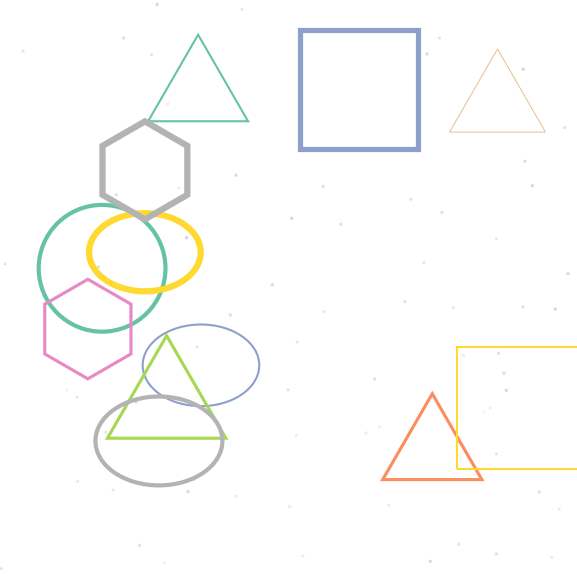[{"shape": "triangle", "thickness": 1, "radius": 0.5, "center": [0.343, 0.839]}, {"shape": "circle", "thickness": 2, "radius": 0.55, "center": [0.177, 0.535]}, {"shape": "triangle", "thickness": 1.5, "radius": 0.5, "center": [0.749, 0.218]}, {"shape": "oval", "thickness": 1, "radius": 0.5, "center": [0.348, 0.367]}, {"shape": "square", "thickness": 2.5, "radius": 0.51, "center": [0.622, 0.844]}, {"shape": "hexagon", "thickness": 1.5, "radius": 0.43, "center": [0.152, 0.429]}, {"shape": "triangle", "thickness": 1.5, "radius": 0.59, "center": [0.289, 0.299]}, {"shape": "oval", "thickness": 3, "radius": 0.48, "center": [0.251, 0.562]}, {"shape": "square", "thickness": 1, "radius": 0.53, "center": [0.896, 0.293]}, {"shape": "triangle", "thickness": 0.5, "radius": 0.48, "center": [0.861, 0.818]}, {"shape": "oval", "thickness": 2, "radius": 0.55, "center": [0.275, 0.236]}, {"shape": "hexagon", "thickness": 3, "radius": 0.42, "center": [0.251, 0.704]}]